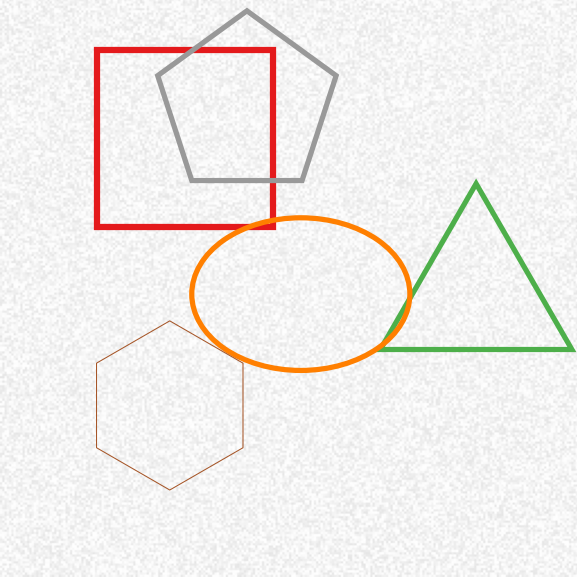[{"shape": "square", "thickness": 3, "radius": 0.77, "center": [0.32, 0.759]}, {"shape": "triangle", "thickness": 2.5, "radius": 0.96, "center": [0.824, 0.49]}, {"shape": "oval", "thickness": 2.5, "radius": 0.94, "center": [0.521, 0.49]}, {"shape": "hexagon", "thickness": 0.5, "radius": 0.73, "center": [0.294, 0.297]}, {"shape": "pentagon", "thickness": 2.5, "radius": 0.81, "center": [0.428, 0.818]}]